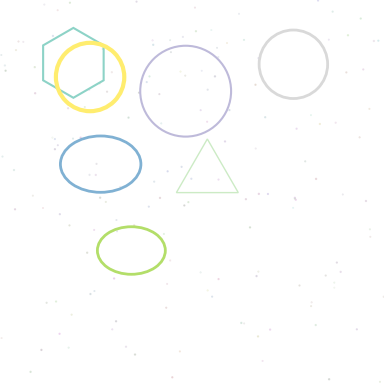[{"shape": "hexagon", "thickness": 1.5, "radius": 0.45, "center": [0.191, 0.837]}, {"shape": "circle", "thickness": 1.5, "radius": 0.59, "center": [0.482, 0.763]}, {"shape": "oval", "thickness": 2, "radius": 0.52, "center": [0.261, 0.574]}, {"shape": "oval", "thickness": 2, "radius": 0.44, "center": [0.341, 0.349]}, {"shape": "circle", "thickness": 2, "radius": 0.44, "center": [0.762, 0.833]}, {"shape": "triangle", "thickness": 1, "radius": 0.46, "center": [0.539, 0.546]}, {"shape": "circle", "thickness": 3, "radius": 0.44, "center": [0.234, 0.8]}]